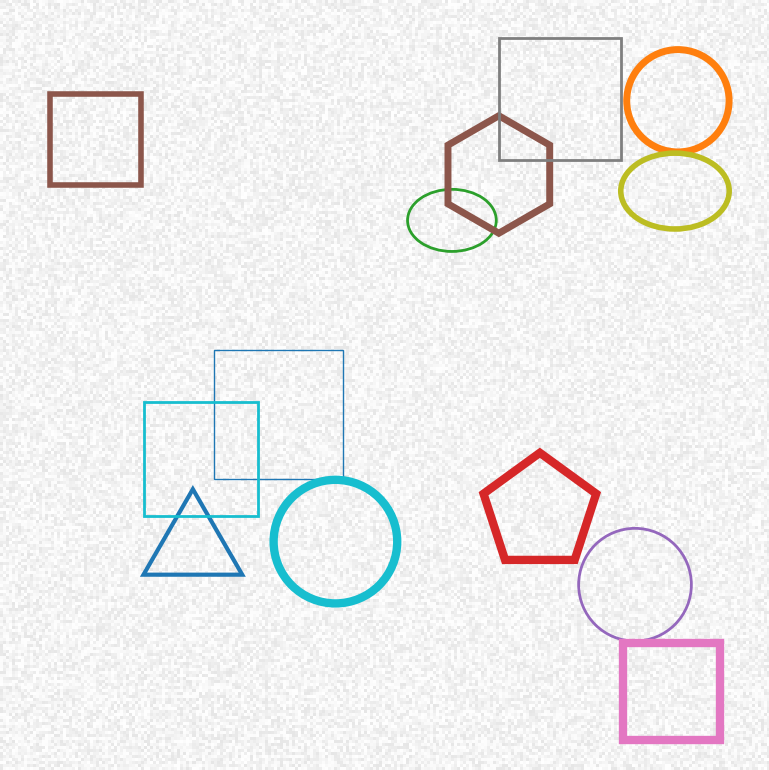[{"shape": "square", "thickness": 0.5, "radius": 0.42, "center": [0.362, 0.462]}, {"shape": "triangle", "thickness": 1.5, "radius": 0.37, "center": [0.25, 0.291]}, {"shape": "circle", "thickness": 2.5, "radius": 0.33, "center": [0.88, 0.869]}, {"shape": "oval", "thickness": 1, "radius": 0.29, "center": [0.587, 0.714]}, {"shape": "pentagon", "thickness": 3, "radius": 0.38, "center": [0.701, 0.335]}, {"shape": "circle", "thickness": 1, "radius": 0.37, "center": [0.825, 0.241]}, {"shape": "hexagon", "thickness": 2.5, "radius": 0.38, "center": [0.648, 0.773]}, {"shape": "square", "thickness": 2, "radius": 0.29, "center": [0.124, 0.819]}, {"shape": "square", "thickness": 3, "radius": 0.31, "center": [0.872, 0.102]}, {"shape": "square", "thickness": 1, "radius": 0.4, "center": [0.728, 0.872]}, {"shape": "oval", "thickness": 2, "radius": 0.35, "center": [0.877, 0.752]}, {"shape": "square", "thickness": 1, "radius": 0.37, "center": [0.261, 0.404]}, {"shape": "circle", "thickness": 3, "radius": 0.4, "center": [0.436, 0.297]}]